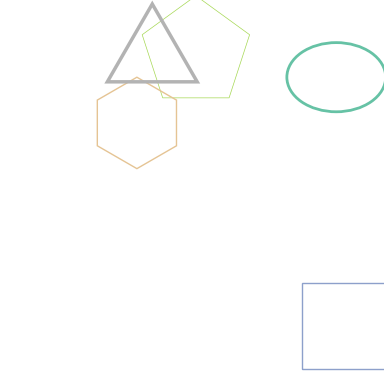[{"shape": "oval", "thickness": 2, "radius": 0.64, "center": [0.873, 0.8]}, {"shape": "square", "thickness": 1, "radius": 0.56, "center": [0.896, 0.153]}, {"shape": "pentagon", "thickness": 0.5, "radius": 0.73, "center": [0.509, 0.865]}, {"shape": "hexagon", "thickness": 1, "radius": 0.59, "center": [0.356, 0.681]}, {"shape": "triangle", "thickness": 2.5, "radius": 0.67, "center": [0.396, 0.855]}]